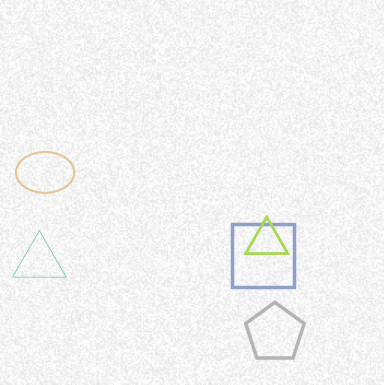[{"shape": "triangle", "thickness": 0.5, "radius": 0.4, "center": [0.102, 0.32]}, {"shape": "square", "thickness": 2.5, "radius": 0.4, "center": [0.684, 0.337]}, {"shape": "triangle", "thickness": 2, "radius": 0.32, "center": [0.693, 0.373]}, {"shape": "oval", "thickness": 1.5, "radius": 0.38, "center": [0.117, 0.552]}, {"shape": "pentagon", "thickness": 2.5, "radius": 0.4, "center": [0.714, 0.135]}]